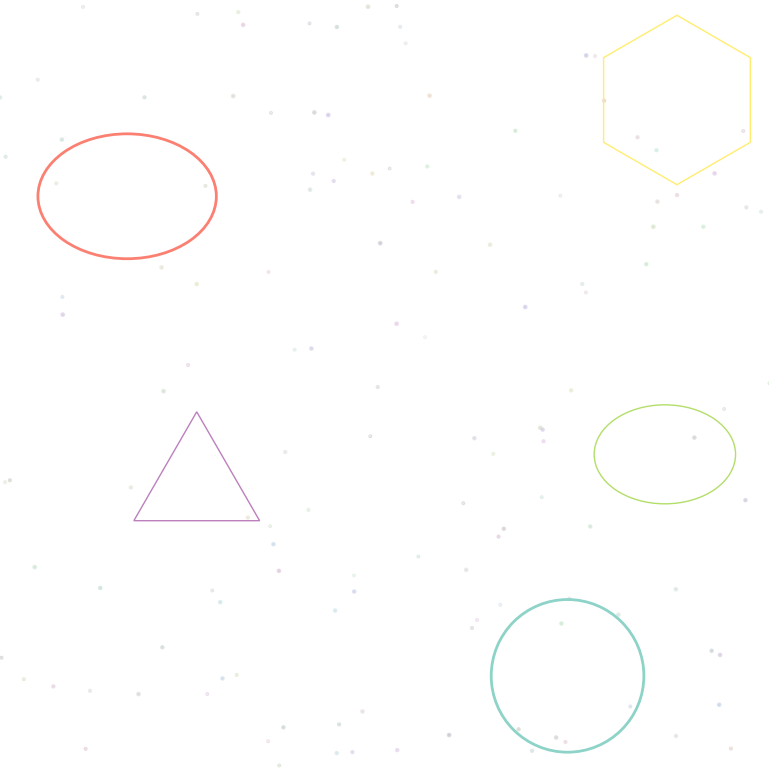[{"shape": "circle", "thickness": 1, "radius": 0.5, "center": [0.737, 0.122]}, {"shape": "oval", "thickness": 1, "radius": 0.58, "center": [0.165, 0.745]}, {"shape": "oval", "thickness": 0.5, "radius": 0.46, "center": [0.863, 0.41]}, {"shape": "triangle", "thickness": 0.5, "radius": 0.47, "center": [0.256, 0.371]}, {"shape": "hexagon", "thickness": 0.5, "radius": 0.55, "center": [0.879, 0.87]}]